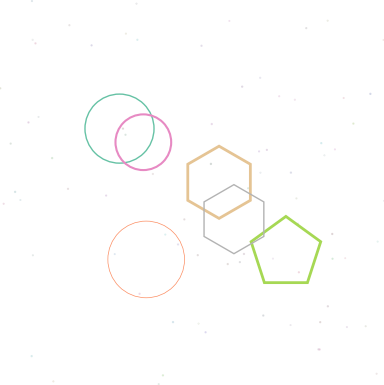[{"shape": "circle", "thickness": 1, "radius": 0.45, "center": [0.31, 0.666]}, {"shape": "circle", "thickness": 0.5, "radius": 0.5, "center": [0.38, 0.326]}, {"shape": "circle", "thickness": 1.5, "radius": 0.36, "center": [0.372, 0.631]}, {"shape": "pentagon", "thickness": 2, "radius": 0.48, "center": [0.743, 0.343]}, {"shape": "hexagon", "thickness": 2, "radius": 0.47, "center": [0.569, 0.527]}, {"shape": "hexagon", "thickness": 1, "radius": 0.45, "center": [0.608, 0.431]}]